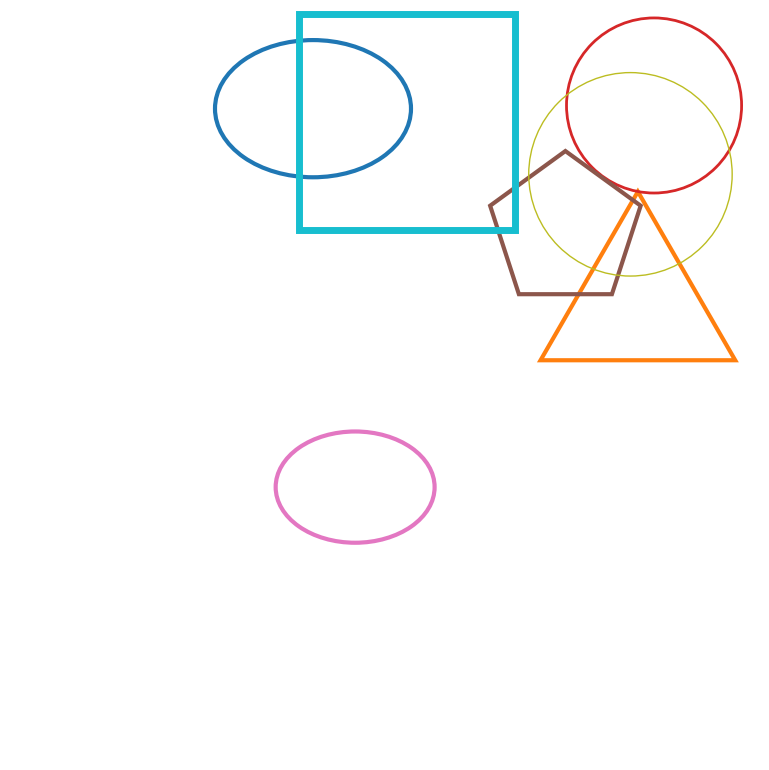[{"shape": "oval", "thickness": 1.5, "radius": 0.64, "center": [0.406, 0.859]}, {"shape": "triangle", "thickness": 1.5, "radius": 0.73, "center": [0.828, 0.605]}, {"shape": "circle", "thickness": 1, "radius": 0.57, "center": [0.849, 0.863]}, {"shape": "pentagon", "thickness": 1.5, "radius": 0.51, "center": [0.734, 0.701]}, {"shape": "oval", "thickness": 1.5, "radius": 0.52, "center": [0.461, 0.367]}, {"shape": "circle", "thickness": 0.5, "radius": 0.66, "center": [0.819, 0.774]}, {"shape": "square", "thickness": 2.5, "radius": 0.7, "center": [0.529, 0.841]}]